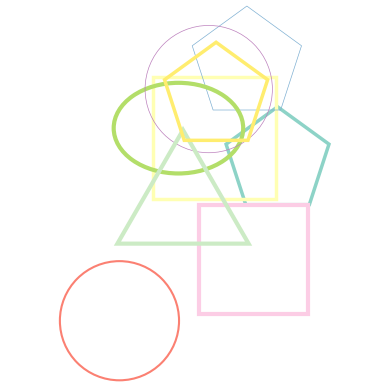[{"shape": "pentagon", "thickness": 2.5, "radius": 0.7, "center": [0.721, 0.582]}, {"shape": "square", "thickness": 2.5, "radius": 0.79, "center": [0.557, 0.642]}, {"shape": "circle", "thickness": 1.5, "radius": 0.77, "center": [0.31, 0.167]}, {"shape": "pentagon", "thickness": 0.5, "radius": 0.75, "center": [0.641, 0.835]}, {"shape": "oval", "thickness": 3, "radius": 0.84, "center": [0.463, 0.667]}, {"shape": "square", "thickness": 3, "radius": 0.71, "center": [0.659, 0.326]}, {"shape": "circle", "thickness": 0.5, "radius": 0.83, "center": [0.542, 0.769]}, {"shape": "triangle", "thickness": 3, "radius": 0.98, "center": [0.475, 0.466]}, {"shape": "pentagon", "thickness": 2.5, "radius": 0.7, "center": [0.561, 0.749]}]